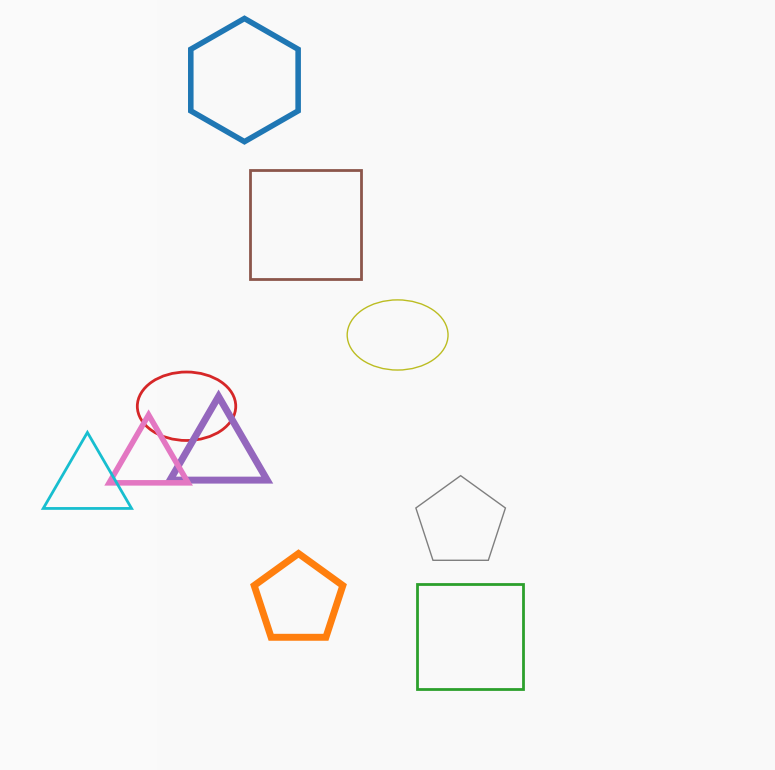[{"shape": "hexagon", "thickness": 2, "radius": 0.4, "center": [0.315, 0.896]}, {"shape": "pentagon", "thickness": 2.5, "radius": 0.3, "center": [0.385, 0.221]}, {"shape": "square", "thickness": 1, "radius": 0.34, "center": [0.606, 0.173]}, {"shape": "oval", "thickness": 1, "radius": 0.32, "center": [0.241, 0.472]}, {"shape": "triangle", "thickness": 2.5, "radius": 0.36, "center": [0.282, 0.413]}, {"shape": "square", "thickness": 1, "radius": 0.36, "center": [0.394, 0.708]}, {"shape": "triangle", "thickness": 2, "radius": 0.29, "center": [0.192, 0.402]}, {"shape": "pentagon", "thickness": 0.5, "radius": 0.3, "center": [0.594, 0.321]}, {"shape": "oval", "thickness": 0.5, "radius": 0.33, "center": [0.513, 0.565]}, {"shape": "triangle", "thickness": 1, "radius": 0.33, "center": [0.113, 0.373]}]